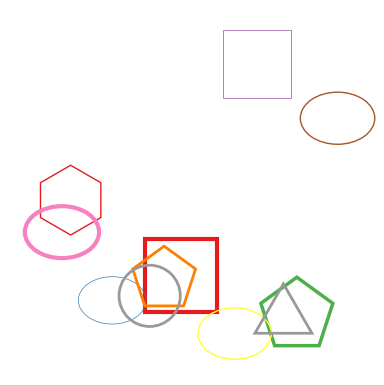[{"shape": "square", "thickness": 3, "radius": 0.47, "center": [0.471, 0.285]}, {"shape": "hexagon", "thickness": 1, "radius": 0.45, "center": [0.184, 0.48]}, {"shape": "oval", "thickness": 0.5, "radius": 0.44, "center": [0.291, 0.22]}, {"shape": "pentagon", "thickness": 2.5, "radius": 0.49, "center": [0.771, 0.182]}, {"shape": "square", "thickness": 0.5, "radius": 0.44, "center": [0.668, 0.833]}, {"shape": "pentagon", "thickness": 2, "radius": 0.43, "center": [0.426, 0.275]}, {"shape": "oval", "thickness": 1, "radius": 0.48, "center": [0.609, 0.134]}, {"shape": "oval", "thickness": 1, "radius": 0.48, "center": [0.877, 0.693]}, {"shape": "oval", "thickness": 3, "radius": 0.48, "center": [0.161, 0.397]}, {"shape": "triangle", "thickness": 2, "radius": 0.43, "center": [0.736, 0.177]}, {"shape": "circle", "thickness": 2, "radius": 0.4, "center": [0.389, 0.232]}]